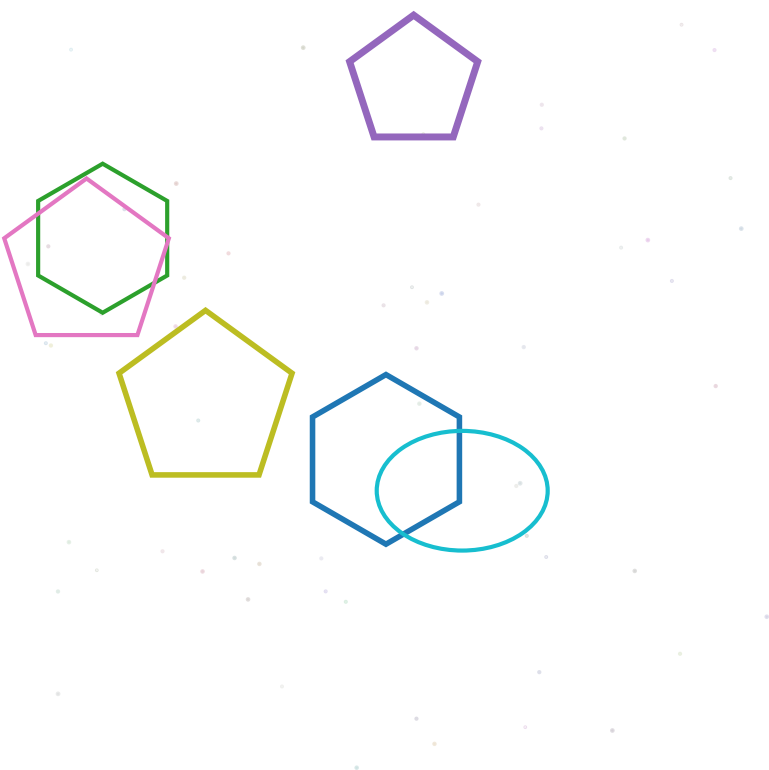[{"shape": "hexagon", "thickness": 2, "radius": 0.55, "center": [0.501, 0.403]}, {"shape": "hexagon", "thickness": 1.5, "radius": 0.48, "center": [0.133, 0.691]}, {"shape": "pentagon", "thickness": 2.5, "radius": 0.44, "center": [0.537, 0.893]}, {"shape": "pentagon", "thickness": 1.5, "radius": 0.56, "center": [0.112, 0.656]}, {"shape": "pentagon", "thickness": 2, "radius": 0.59, "center": [0.267, 0.479]}, {"shape": "oval", "thickness": 1.5, "radius": 0.56, "center": [0.6, 0.363]}]